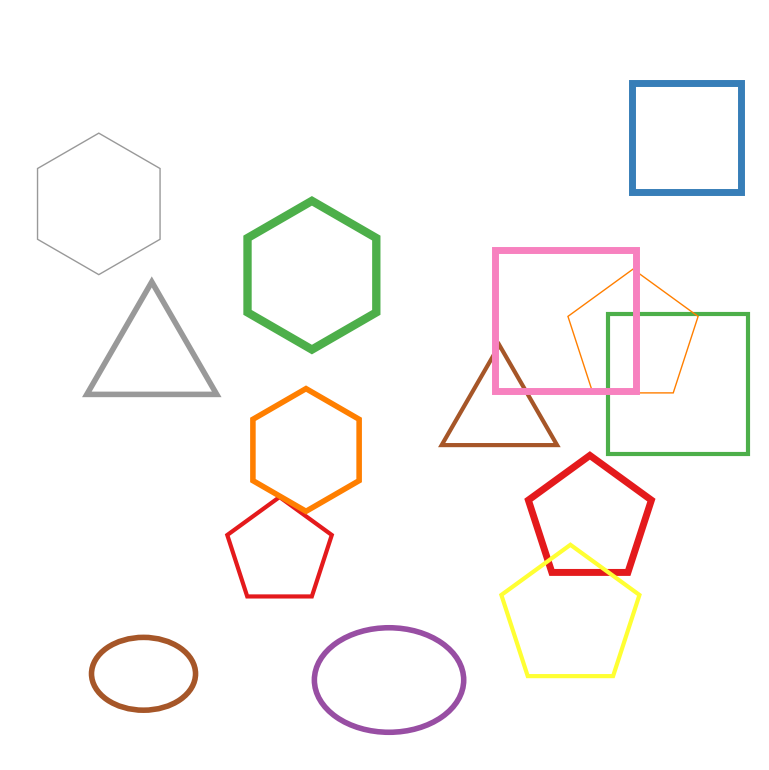[{"shape": "pentagon", "thickness": 1.5, "radius": 0.36, "center": [0.363, 0.283]}, {"shape": "pentagon", "thickness": 2.5, "radius": 0.42, "center": [0.766, 0.325]}, {"shape": "square", "thickness": 2.5, "radius": 0.35, "center": [0.891, 0.821]}, {"shape": "square", "thickness": 1.5, "radius": 0.45, "center": [0.881, 0.501]}, {"shape": "hexagon", "thickness": 3, "radius": 0.48, "center": [0.405, 0.643]}, {"shape": "oval", "thickness": 2, "radius": 0.48, "center": [0.505, 0.117]}, {"shape": "pentagon", "thickness": 0.5, "radius": 0.44, "center": [0.822, 0.562]}, {"shape": "hexagon", "thickness": 2, "radius": 0.4, "center": [0.397, 0.416]}, {"shape": "pentagon", "thickness": 1.5, "radius": 0.47, "center": [0.741, 0.198]}, {"shape": "triangle", "thickness": 1.5, "radius": 0.43, "center": [0.649, 0.465]}, {"shape": "oval", "thickness": 2, "radius": 0.34, "center": [0.186, 0.125]}, {"shape": "square", "thickness": 2.5, "radius": 0.46, "center": [0.734, 0.584]}, {"shape": "hexagon", "thickness": 0.5, "radius": 0.46, "center": [0.128, 0.735]}, {"shape": "triangle", "thickness": 2, "radius": 0.49, "center": [0.197, 0.536]}]